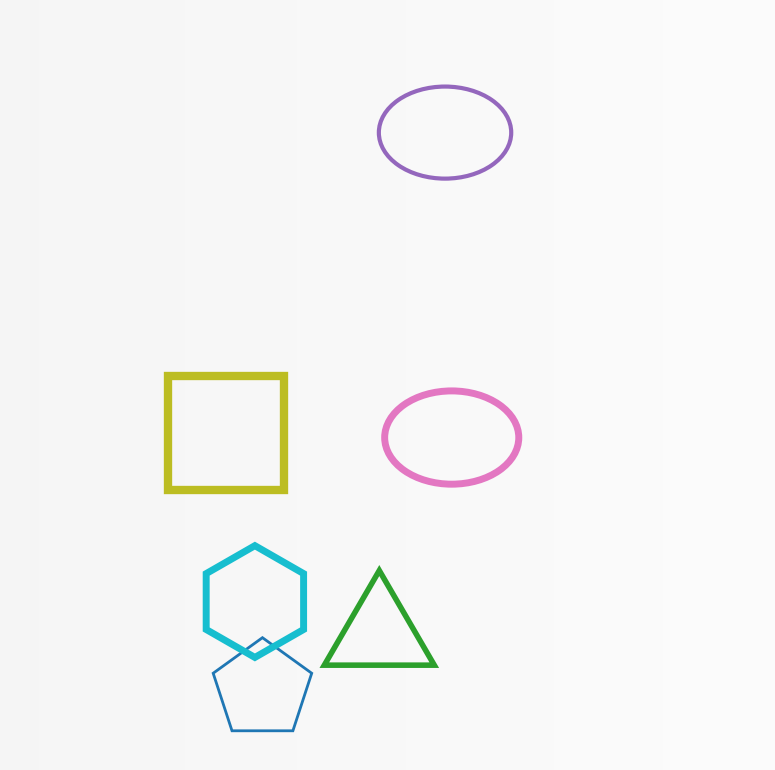[{"shape": "pentagon", "thickness": 1, "radius": 0.33, "center": [0.339, 0.105]}, {"shape": "triangle", "thickness": 2, "radius": 0.41, "center": [0.489, 0.177]}, {"shape": "oval", "thickness": 1.5, "radius": 0.43, "center": [0.574, 0.828]}, {"shape": "oval", "thickness": 2.5, "radius": 0.43, "center": [0.583, 0.432]}, {"shape": "square", "thickness": 3, "radius": 0.37, "center": [0.292, 0.438]}, {"shape": "hexagon", "thickness": 2.5, "radius": 0.36, "center": [0.329, 0.219]}]